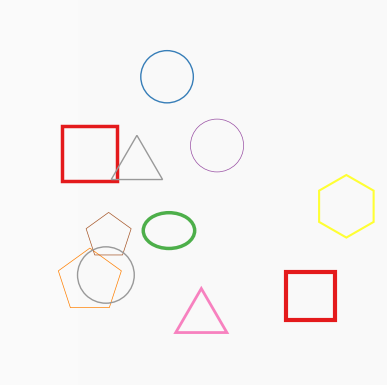[{"shape": "square", "thickness": 3, "radius": 0.31, "center": [0.802, 0.231]}, {"shape": "square", "thickness": 2.5, "radius": 0.35, "center": [0.23, 0.601]}, {"shape": "circle", "thickness": 1, "radius": 0.34, "center": [0.431, 0.801]}, {"shape": "oval", "thickness": 2.5, "radius": 0.33, "center": [0.436, 0.401]}, {"shape": "circle", "thickness": 0.5, "radius": 0.34, "center": [0.56, 0.622]}, {"shape": "pentagon", "thickness": 0.5, "radius": 0.43, "center": [0.232, 0.27]}, {"shape": "hexagon", "thickness": 1.5, "radius": 0.41, "center": [0.894, 0.464]}, {"shape": "pentagon", "thickness": 0.5, "radius": 0.31, "center": [0.28, 0.387]}, {"shape": "triangle", "thickness": 2, "radius": 0.38, "center": [0.52, 0.174]}, {"shape": "triangle", "thickness": 1, "radius": 0.38, "center": [0.353, 0.572]}, {"shape": "circle", "thickness": 1, "radius": 0.37, "center": [0.273, 0.286]}]